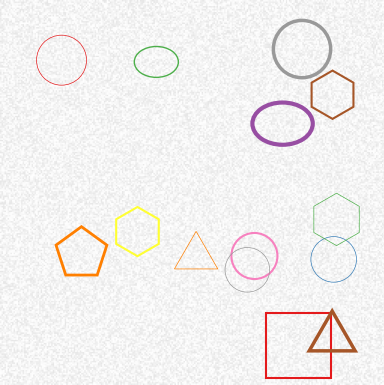[{"shape": "circle", "thickness": 0.5, "radius": 0.32, "center": [0.16, 0.844]}, {"shape": "square", "thickness": 1.5, "radius": 0.43, "center": [0.775, 0.103]}, {"shape": "circle", "thickness": 0.5, "radius": 0.3, "center": [0.867, 0.326]}, {"shape": "hexagon", "thickness": 0.5, "radius": 0.34, "center": [0.874, 0.43]}, {"shape": "oval", "thickness": 1, "radius": 0.29, "center": [0.406, 0.839]}, {"shape": "oval", "thickness": 3, "radius": 0.39, "center": [0.734, 0.679]}, {"shape": "pentagon", "thickness": 2, "radius": 0.35, "center": [0.212, 0.342]}, {"shape": "triangle", "thickness": 0.5, "radius": 0.33, "center": [0.509, 0.334]}, {"shape": "hexagon", "thickness": 1.5, "radius": 0.32, "center": [0.357, 0.399]}, {"shape": "hexagon", "thickness": 1.5, "radius": 0.31, "center": [0.864, 0.754]}, {"shape": "triangle", "thickness": 2.5, "radius": 0.34, "center": [0.863, 0.123]}, {"shape": "circle", "thickness": 1.5, "radius": 0.3, "center": [0.661, 0.335]}, {"shape": "circle", "thickness": 2.5, "radius": 0.37, "center": [0.784, 0.873]}, {"shape": "circle", "thickness": 0.5, "radius": 0.29, "center": [0.642, 0.299]}]